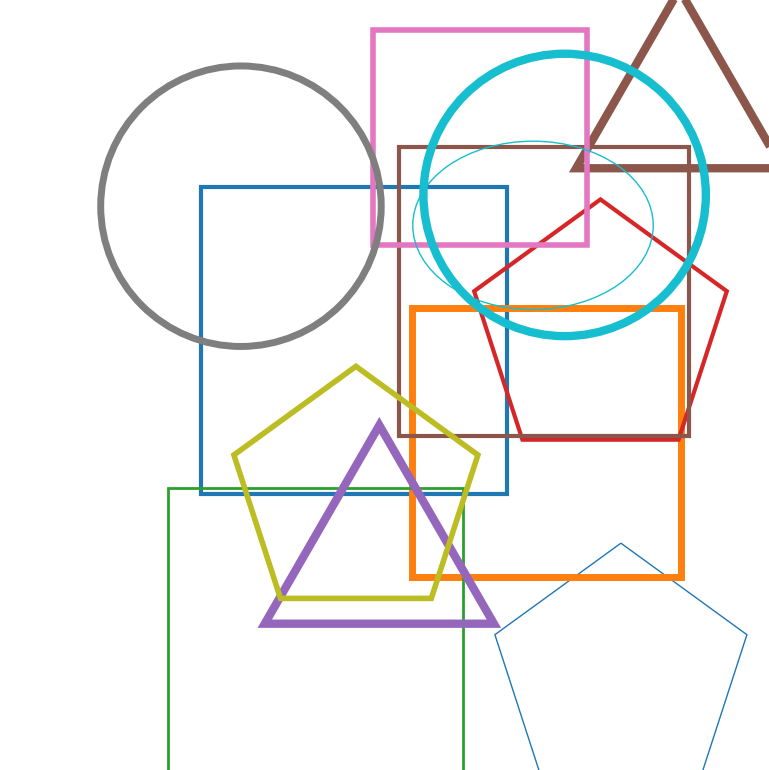[{"shape": "pentagon", "thickness": 0.5, "radius": 0.86, "center": [0.806, 0.123]}, {"shape": "square", "thickness": 1.5, "radius": 0.99, "center": [0.459, 0.558]}, {"shape": "square", "thickness": 2.5, "radius": 0.87, "center": [0.71, 0.425]}, {"shape": "square", "thickness": 1, "radius": 0.96, "center": [0.41, 0.175]}, {"shape": "pentagon", "thickness": 1.5, "radius": 0.86, "center": [0.78, 0.569]}, {"shape": "triangle", "thickness": 3, "radius": 0.86, "center": [0.493, 0.276]}, {"shape": "square", "thickness": 1.5, "radius": 0.94, "center": [0.707, 0.621]}, {"shape": "triangle", "thickness": 3, "radius": 0.77, "center": [0.882, 0.859]}, {"shape": "square", "thickness": 2, "radius": 0.7, "center": [0.623, 0.821]}, {"shape": "circle", "thickness": 2.5, "radius": 0.91, "center": [0.313, 0.732]}, {"shape": "pentagon", "thickness": 2, "radius": 0.83, "center": [0.462, 0.358]}, {"shape": "circle", "thickness": 3, "radius": 0.92, "center": [0.733, 0.747]}, {"shape": "oval", "thickness": 0.5, "radius": 0.78, "center": [0.692, 0.707]}]